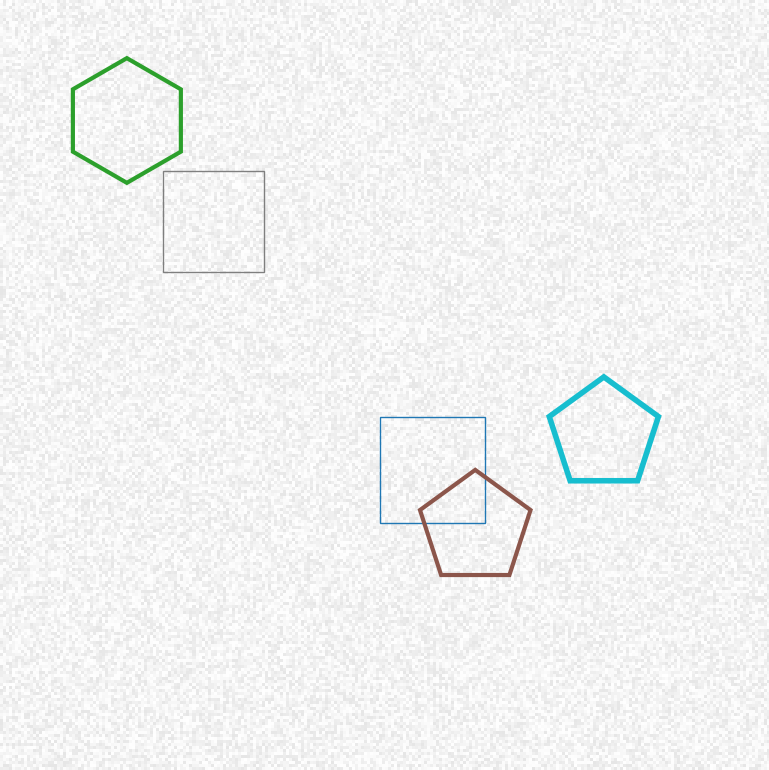[{"shape": "square", "thickness": 0.5, "radius": 0.34, "center": [0.561, 0.39]}, {"shape": "hexagon", "thickness": 1.5, "radius": 0.4, "center": [0.165, 0.844]}, {"shape": "pentagon", "thickness": 1.5, "radius": 0.38, "center": [0.617, 0.314]}, {"shape": "square", "thickness": 0.5, "radius": 0.33, "center": [0.278, 0.713]}, {"shape": "pentagon", "thickness": 2, "radius": 0.37, "center": [0.784, 0.436]}]